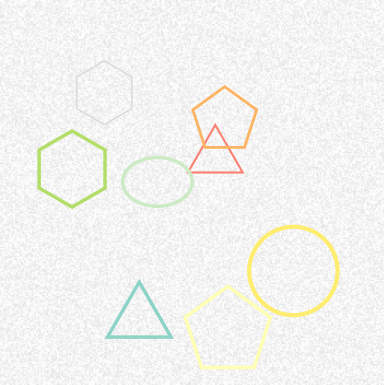[{"shape": "triangle", "thickness": 2.5, "radius": 0.48, "center": [0.362, 0.172]}, {"shape": "pentagon", "thickness": 2.5, "radius": 0.58, "center": [0.592, 0.14]}, {"shape": "triangle", "thickness": 1.5, "radius": 0.41, "center": [0.559, 0.593]}, {"shape": "pentagon", "thickness": 2, "radius": 0.44, "center": [0.584, 0.688]}, {"shape": "hexagon", "thickness": 2.5, "radius": 0.49, "center": [0.187, 0.561]}, {"shape": "hexagon", "thickness": 1, "radius": 0.41, "center": [0.271, 0.759]}, {"shape": "oval", "thickness": 2.5, "radius": 0.45, "center": [0.409, 0.528]}, {"shape": "circle", "thickness": 3, "radius": 0.57, "center": [0.762, 0.296]}]